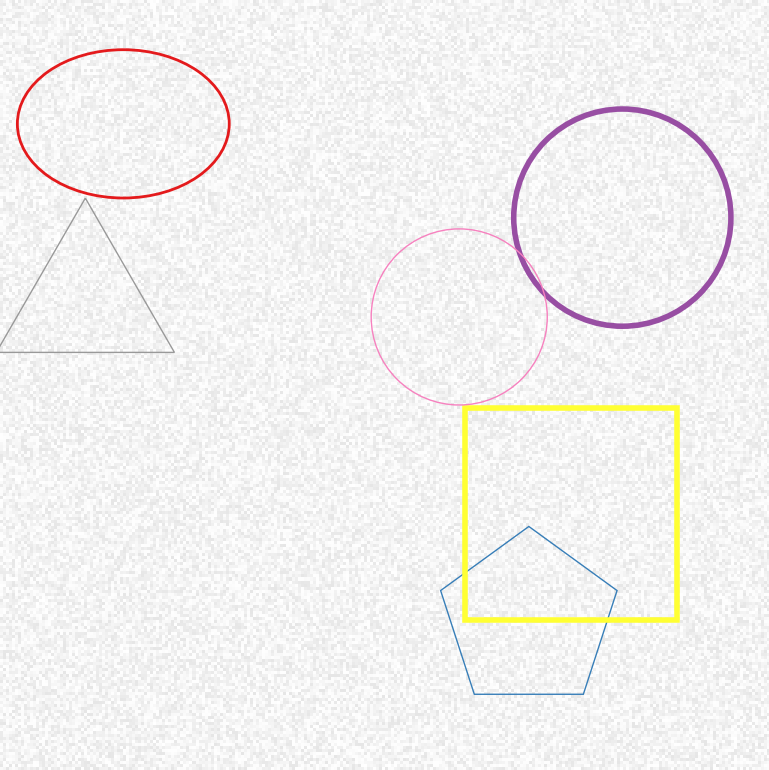[{"shape": "oval", "thickness": 1, "radius": 0.69, "center": [0.16, 0.839]}, {"shape": "pentagon", "thickness": 0.5, "radius": 0.6, "center": [0.687, 0.196]}, {"shape": "circle", "thickness": 2, "radius": 0.71, "center": [0.808, 0.717]}, {"shape": "square", "thickness": 2, "radius": 0.69, "center": [0.741, 0.332]}, {"shape": "circle", "thickness": 0.5, "radius": 0.57, "center": [0.596, 0.588]}, {"shape": "triangle", "thickness": 0.5, "radius": 0.67, "center": [0.111, 0.609]}]